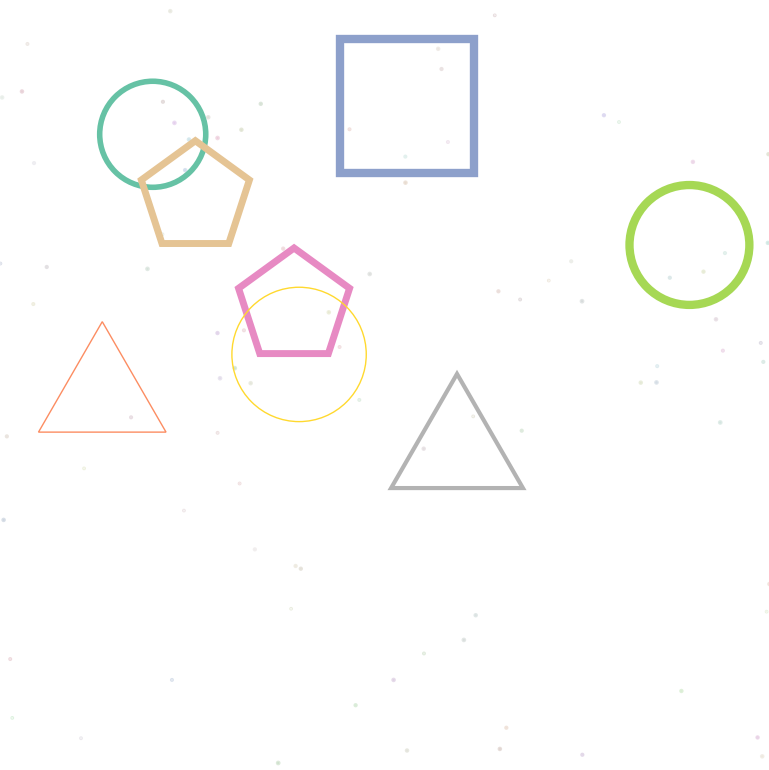[{"shape": "circle", "thickness": 2, "radius": 0.34, "center": [0.198, 0.826]}, {"shape": "triangle", "thickness": 0.5, "radius": 0.48, "center": [0.133, 0.487]}, {"shape": "square", "thickness": 3, "radius": 0.43, "center": [0.528, 0.862]}, {"shape": "pentagon", "thickness": 2.5, "radius": 0.38, "center": [0.382, 0.602]}, {"shape": "circle", "thickness": 3, "radius": 0.39, "center": [0.895, 0.682]}, {"shape": "circle", "thickness": 0.5, "radius": 0.44, "center": [0.388, 0.54]}, {"shape": "pentagon", "thickness": 2.5, "radius": 0.37, "center": [0.254, 0.743]}, {"shape": "triangle", "thickness": 1.5, "radius": 0.49, "center": [0.594, 0.416]}]